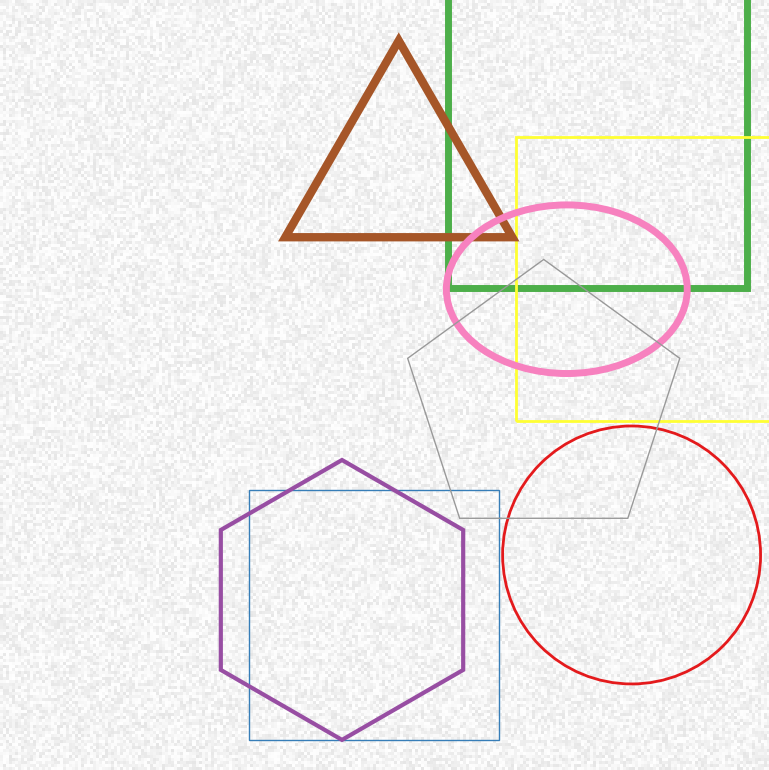[{"shape": "circle", "thickness": 1, "radius": 0.84, "center": [0.82, 0.279]}, {"shape": "square", "thickness": 0.5, "radius": 0.81, "center": [0.486, 0.201]}, {"shape": "square", "thickness": 2.5, "radius": 0.97, "center": [0.776, 0.821]}, {"shape": "hexagon", "thickness": 1.5, "radius": 0.91, "center": [0.444, 0.221]}, {"shape": "square", "thickness": 1, "radius": 0.92, "center": [0.855, 0.638]}, {"shape": "triangle", "thickness": 3, "radius": 0.85, "center": [0.518, 0.777]}, {"shape": "oval", "thickness": 2.5, "radius": 0.78, "center": [0.736, 0.624]}, {"shape": "pentagon", "thickness": 0.5, "radius": 0.93, "center": [0.706, 0.477]}]